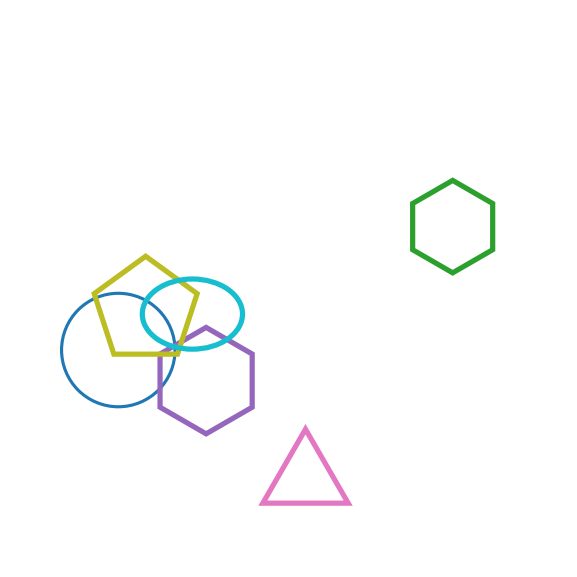[{"shape": "circle", "thickness": 1.5, "radius": 0.49, "center": [0.205, 0.393]}, {"shape": "hexagon", "thickness": 2.5, "radius": 0.4, "center": [0.784, 0.607]}, {"shape": "hexagon", "thickness": 2.5, "radius": 0.46, "center": [0.357, 0.34]}, {"shape": "triangle", "thickness": 2.5, "radius": 0.43, "center": [0.529, 0.171]}, {"shape": "pentagon", "thickness": 2.5, "radius": 0.47, "center": [0.252, 0.462]}, {"shape": "oval", "thickness": 2.5, "radius": 0.43, "center": [0.333, 0.455]}]